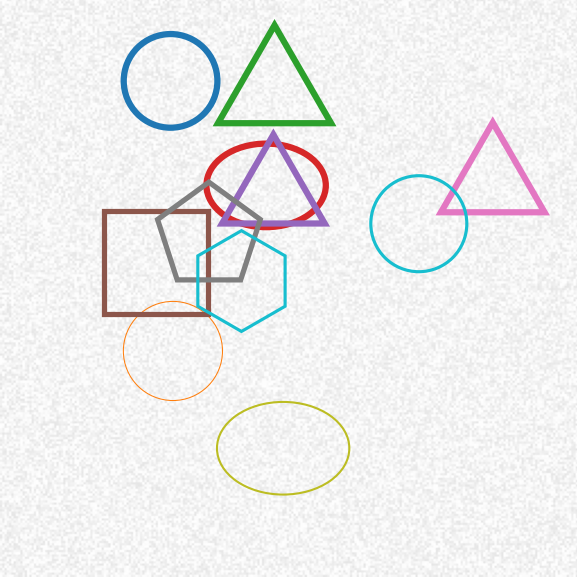[{"shape": "circle", "thickness": 3, "radius": 0.41, "center": [0.295, 0.859]}, {"shape": "circle", "thickness": 0.5, "radius": 0.43, "center": [0.299, 0.391]}, {"shape": "triangle", "thickness": 3, "radius": 0.57, "center": [0.475, 0.842]}, {"shape": "oval", "thickness": 3, "radius": 0.52, "center": [0.461, 0.678]}, {"shape": "triangle", "thickness": 3, "radius": 0.51, "center": [0.473, 0.663]}, {"shape": "square", "thickness": 2.5, "radius": 0.45, "center": [0.27, 0.545]}, {"shape": "triangle", "thickness": 3, "radius": 0.52, "center": [0.853, 0.683]}, {"shape": "pentagon", "thickness": 2.5, "radius": 0.47, "center": [0.362, 0.59]}, {"shape": "oval", "thickness": 1, "radius": 0.57, "center": [0.49, 0.223]}, {"shape": "hexagon", "thickness": 1.5, "radius": 0.44, "center": [0.418, 0.512]}, {"shape": "circle", "thickness": 1.5, "radius": 0.42, "center": [0.725, 0.612]}]